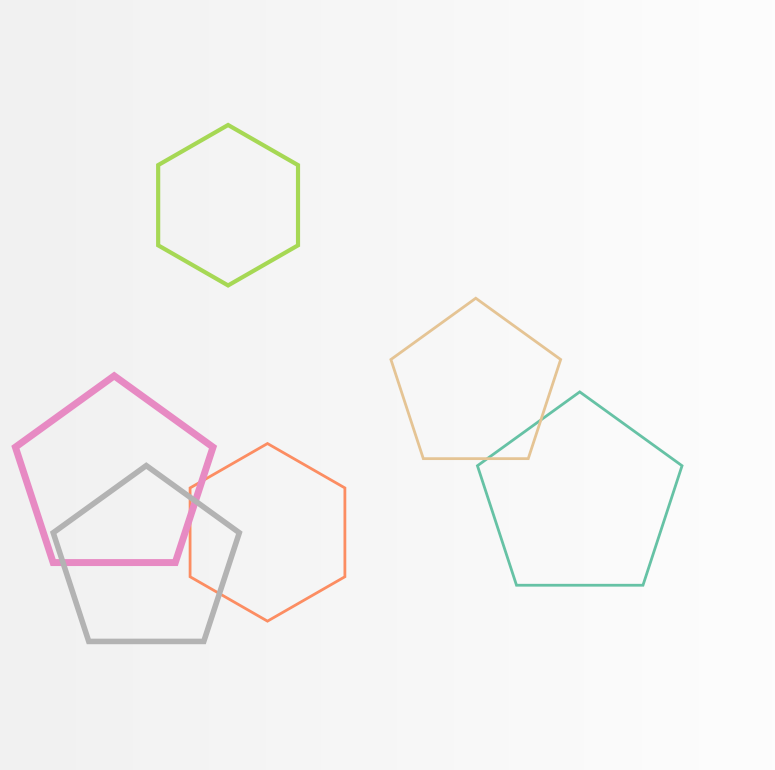[{"shape": "pentagon", "thickness": 1, "radius": 0.69, "center": [0.748, 0.352]}, {"shape": "hexagon", "thickness": 1, "radius": 0.58, "center": [0.345, 0.309]}, {"shape": "pentagon", "thickness": 2.5, "radius": 0.67, "center": [0.147, 0.378]}, {"shape": "hexagon", "thickness": 1.5, "radius": 0.52, "center": [0.294, 0.733]}, {"shape": "pentagon", "thickness": 1, "radius": 0.58, "center": [0.614, 0.498]}, {"shape": "pentagon", "thickness": 2, "radius": 0.63, "center": [0.189, 0.269]}]